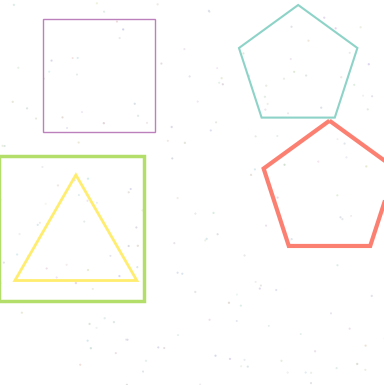[{"shape": "pentagon", "thickness": 1.5, "radius": 0.81, "center": [0.774, 0.825]}, {"shape": "pentagon", "thickness": 3, "radius": 0.9, "center": [0.856, 0.507]}, {"shape": "square", "thickness": 2.5, "radius": 0.94, "center": [0.186, 0.406]}, {"shape": "square", "thickness": 1, "radius": 0.73, "center": [0.257, 0.805]}, {"shape": "triangle", "thickness": 2, "radius": 0.91, "center": [0.197, 0.363]}]